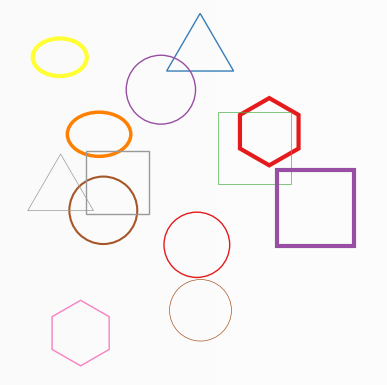[{"shape": "circle", "thickness": 1, "radius": 0.42, "center": [0.508, 0.364]}, {"shape": "hexagon", "thickness": 3, "radius": 0.44, "center": [0.695, 0.658]}, {"shape": "triangle", "thickness": 1, "radius": 0.5, "center": [0.516, 0.865]}, {"shape": "square", "thickness": 0.5, "radius": 0.47, "center": [0.657, 0.615]}, {"shape": "square", "thickness": 3, "radius": 0.49, "center": [0.814, 0.46]}, {"shape": "circle", "thickness": 1, "radius": 0.45, "center": [0.415, 0.767]}, {"shape": "oval", "thickness": 2.5, "radius": 0.41, "center": [0.256, 0.651]}, {"shape": "oval", "thickness": 3, "radius": 0.35, "center": [0.154, 0.851]}, {"shape": "circle", "thickness": 1.5, "radius": 0.44, "center": [0.267, 0.454]}, {"shape": "circle", "thickness": 0.5, "radius": 0.4, "center": [0.517, 0.194]}, {"shape": "hexagon", "thickness": 1, "radius": 0.43, "center": [0.208, 0.135]}, {"shape": "triangle", "thickness": 0.5, "radius": 0.49, "center": [0.156, 0.502]}, {"shape": "square", "thickness": 1, "radius": 0.41, "center": [0.302, 0.525]}]